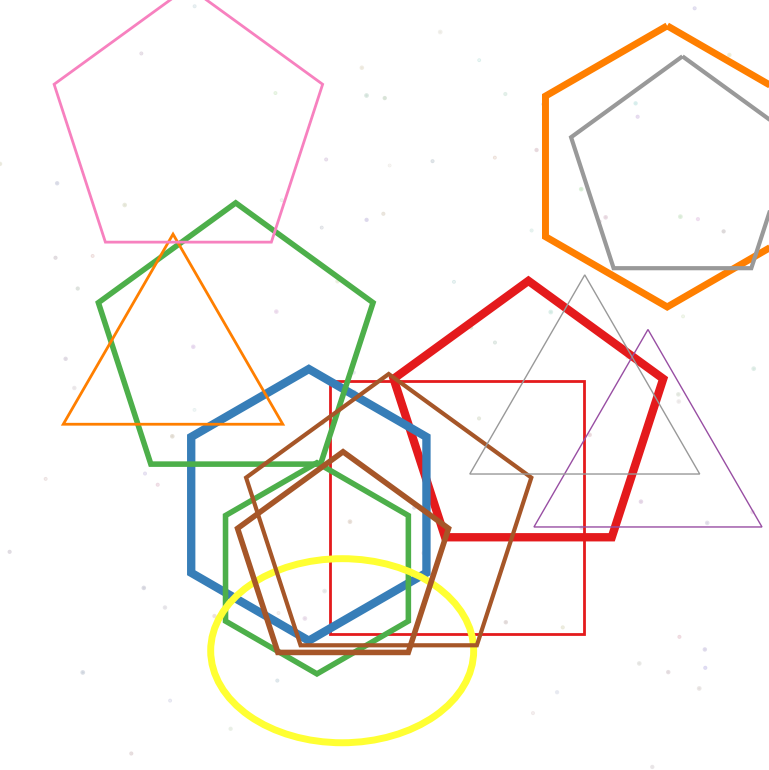[{"shape": "pentagon", "thickness": 3, "radius": 0.92, "center": [0.686, 0.451]}, {"shape": "square", "thickness": 1, "radius": 0.82, "center": [0.594, 0.341]}, {"shape": "hexagon", "thickness": 3, "radius": 0.88, "center": [0.401, 0.344]}, {"shape": "pentagon", "thickness": 2, "radius": 0.94, "center": [0.306, 0.549]}, {"shape": "hexagon", "thickness": 2, "radius": 0.69, "center": [0.412, 0.262]}, {"shape": "triangle", "thickness": 0.5, "radius": 0.85, "center": [0.842, 0.401]}, {"shape": "triangle", "thickness": 1, "radius": 0.82, "center": [0.225, 0.531]}, {"shape": "hexagon", "thickness": 2.5, "radius": 0.91, "center": [0.867, 0.784]}, {"shape": "oval", "thickness": 2.5, "radius": 0.85, "center": [0.444, 0.155]}, {"shape": "pentagon", "thickness": 2, "radius": 0.72, "center": [0.446, 0.269]}, {"shape": "pentagon", "thickness": 1.5, "radius": 0.97, "center": [0.505, 0.32]}, {"shape": "pentagon", "thickness": 1, "radius": 0.92, "center": [0.245, 0.834]}, {"shape": "triangle", "thickness": 0.5, "radius": 0.86, "center": [0.759, 0.471]}, {"shape": "pentagon", "thickness": 1.5, "radius": 0.76, "center": [0.886, 0.775]}]